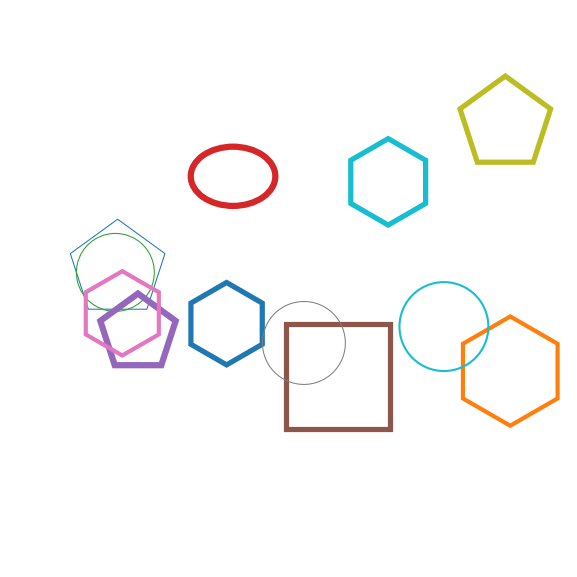[{"shape": "pentagon", "thickness": 0.5, "radius": 0.43, "center": [0.204, 0.533]}, {"shape": "hexagon", "thickness": 2.5, "radius": 0.36, "center": [0.392, 0.439]}, {"shape": "hexagon", "thickness": 2, "radius": 0.47, "center": [0.884, 0.357]}, {"shape": "circle", "thickness": 0.5, "radius": 0.34, "center": [0.2, 0.527]}, {"shape": "oval", "thickness": 3, "radius": 0.37, "center": [0.404, 0.694]}, {"shape": "pentagon", "thickness": 3, "radius": 0.34, "center": [0.239, 0.422]}, {"shape": "square", "thickness": 2.5, "radius": 0.45, "center": [0.585, 0.347]}, {"shape": "hexagon", "thickness": 2, "radius": 0.37, "center": [0.212, 0.457]}, {"shape": "circle", "thickness": 0.5, "radius": 0.36, "center": [0.526, 0.405]}, {"shape": "pentagon", "thickness": 2.5, "radius": 0.41, "center": [0.875, 0.785]}, {"shape": "circle", "thickness": 1, "radius": 0.38, "center": [0.769, 0.434]}, {"shape": "hexagon", "thickness": 2.5, "radius": 0.37, "center": [0.672, 0.684]}]